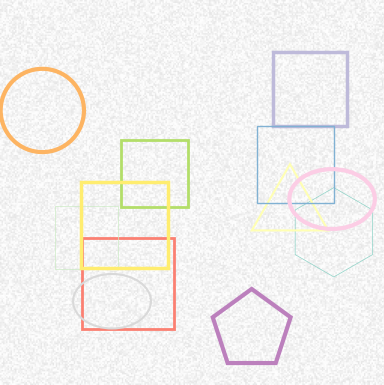[{"shape": "hexagon", "thickness": 0.5, "radius": 0.58, "center": [0.867, 0.397]}, {"shape": "triangle", "thickness": 1.5, "radius": 0.57, "center": [0.753, 0.459]}, {"shape": "square", "thickness": 2.5, "radius": 0.48, "center": [0.805, 0.768]}, {"shape": "square", "thickness": 2, "radius": 0.59, "center": [0.333, 0.264]}, {"shape": "square", "thickness": 1, "radius": 0.5, "center": [0.768, 0.572]}, {"shape": "circle", "thickness": 3, "radius": 0.54, "center": [0.11, 0.713]}, {"shape": "square", "thickness": 2, "radius": 0.43, "center": [0.401, 0.549]}, {"shape": "oval", "thickness": 3, "radius": 0.56, "center": [0.863, 0.483]}, {"shape": "oval", "thickness": 1.5, "radius": 0.51, "center": [0.291, 0.218]}, {"shape": "pentagon", "thickness": 3, "radius": 0.53, "center": [0.654, 0.143]}, {"shape": "square", "thickness": 0.5, "radius": 0.41, "center": [0.225, 0.384]}, {"shape": "square", "thickness": 2.5, "radius": 0.56, "center": [0.324, 0.416]}]